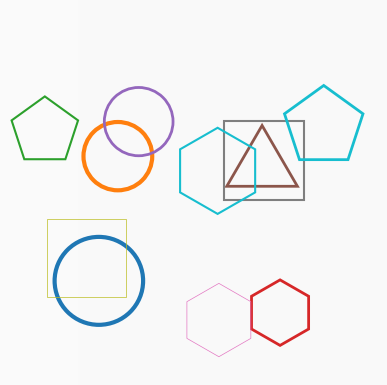[{"shape": "circle", "thickness": 3, "radius": 0.57, "center": [0.255, 0.27]}, {"shape": "circle", "thickness": 3, "radius": 0.44, "center": [0.304, 0.594]}, {"shape": "pentagon", "thickness": 1.5, "radius": 0.45, "center": [0.116, 0.659]}, {"shape": "hexagon", "thickness": 2, "radius": 0.43, "center": [0.723, 0.188]}, {"shape": "circle", "thickness": 2, "radius": 0.44, "center": [0.358, 0.684]}, {"shape": "triangle", "thickness": 2, "radius": 0.53, "center": [0.676, 0.569]}, {"shape": "hexagon", "thickness": 0.5, "radius": 0.48, "center": [0.565, 0.169]}, {"shape": "square", "thickness": 1.5, "radius": 0.52, "center": [0.681, 0.583]}, {"shape": "square", "thickness": 0.5, "radius": 0.51, "center": [0.224, 0.329]}, {"shape": "pentagon", "thickness": 2, "radius": 0.53, "center": [0.835, 0.671]}, {"shape": "hexagon", "thickness": 1.5, "radius": 0.56, "center": [0.562, 0.556]}]